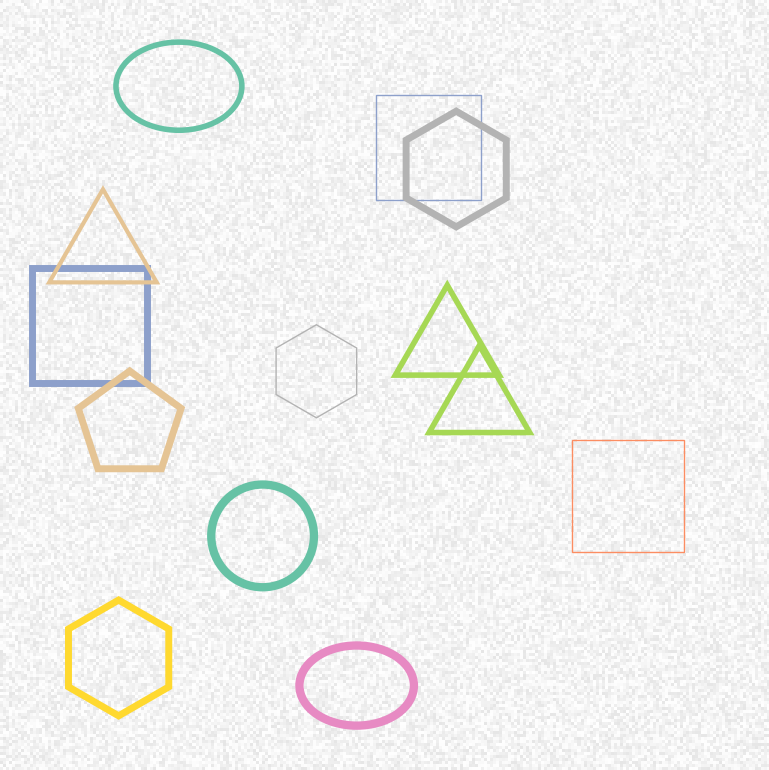[{"shape": "circle", "thickness": 3, "radius": 0.33, "center": [0.341, 0.304]}, {"shape": "oval", "thickness": 2, "radius": 0.41, "center": [0.232, 0.888]}, {"shape": "square", "thickness": 0.5, "radius": 0.36, "center": [0.816, 0.355]}, {"shape": "square", "thickness": 0.5, "radius": 0.34, "center": [0.556, 0.809]}, {"shape": "square", "thickness": 2.5, "radius": 0.37, "center": [0.116, 0.578]}, {"shape": "oval", "thickness": 3, "radius": 0.37, "center": [0.463, 0.11]}, {"shape": "triangle", "thickness": 2, "radius": 0.38, "center": [0.623, 0.476]}, {"shape": "triangle", "thickness": 2, "radius": 0.39, "center": [0.581, 0.552]}, {"shape": "hexagon", "thickness": 2.5, "radius": 0.38, "center": [0.154, 0.146]}, {"shape": "pentagon", "thickness": 2.5, "radius": 0.35, "center": [0.168, 0.448]}, {"shape": "triangle", "thickness": 1.5, "radius": 0.4, "center": [0.134, 0.674]}, {"shape": "hexagon", "thickness": 2.5, "radius": 0.38, "center": [0.592, 0.781]}, {"shape": "hexagon", "thickness": 0.5, "radius": 0.3, "center": [0.411, 0.518]}]